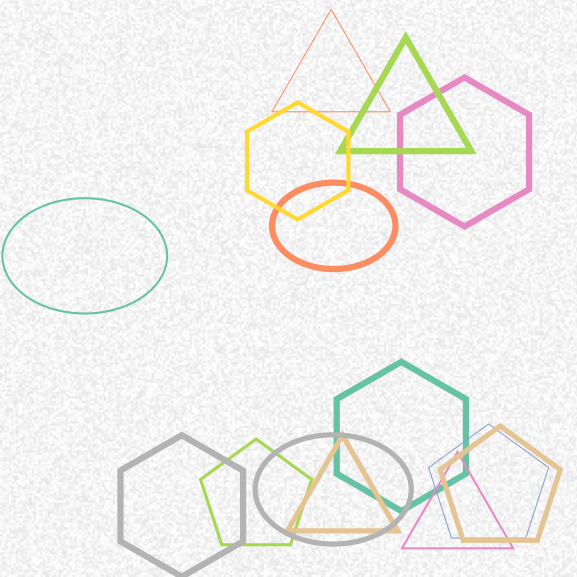[{"shape": "hexagon", "thickness": 3, "radius": 0.65, "center": [0.695, 0.243]}, {"shape": "oval", "thickness": 1, "radius": 0.71, "center": [0.147, 0.556]}, {"shape": "oval", "thickness": 3, "radius": 0.53, "center": [0.578, 0.608]}, {"shape": "triangle", "thickness": 0.5, "radius": 0.59, "center": [0.573, 0.865]}, {"shape": "pentagon", "thickness": 0.5, "radius": 0.55, "center": [0.846, 0.156]}, {"shape": "hexagon", "thickness": 3, "radius": 0.65, "center": [0.804, 0.736]}, {"shape": "triangle", "thickness": 1, "radius": 0.56, "center": [0.792, 0.105]}, {"shape": "pentagon", "thickness": 1.5, "radius": 0.51, "center": [0.444, 0.138]}, {"shape": "triangle", "thickness": 3, "radius": 0.66, "center": [0.703, 0.803]}, {"shape": "hexagon", "thickness": 2, "radius": 0.51, "center": [0.515, 0.72]}, {"shape": "pentagon", "thickness": 2.5, "radius": 0.55, "center": [0.866, 0.152]}, {"shape": "triangle", "thickness": 2.5, "radius": 0.55, "center": [0.593, 0.135]}, {"shape": "oval", "thickness": 2.5, "radius": 0.68, "center": [0.577, 0.152]}, {"shape": "hexagon", "thickness": 3, "radius": 0.61, "center": [0.315, 0.123]}]